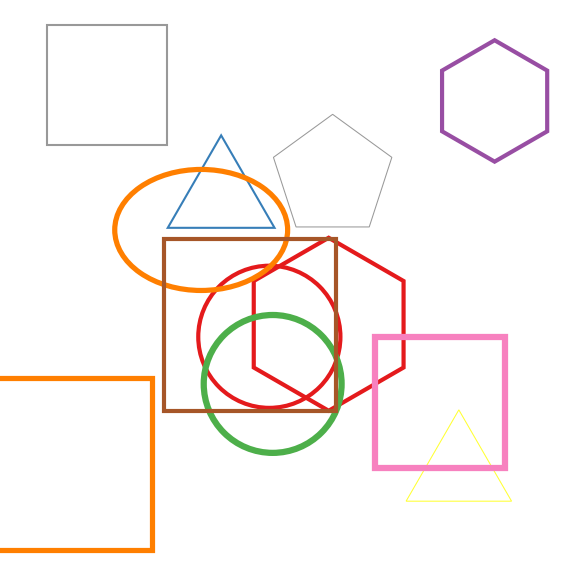[{"shape": "circle", "thickness": 2, "radius": 0.62, "center": [0.466, 0.416]}, {"shape": "hexagon", "thickness": 2, "radius": 0.75, "center": [0.569, 0.438]}, {"shape": "triangle", "thickness": 1, "radius": 0.53, "center": [0.383, 0.658]}, {"shape": "circle", "thickness": 3, "radius": 0.6, "center": [0.472, 0.334]}, {"shape": "hexagon", "thickness": 2, "radius": 0.53, "center": [0.857, 0.824]}, {"shape": "square", "thickness": 2.5, "radius": 0.75, "center": [0.115, 0.196]}, {"shape": "oval", "thickness": 2.5, "radius": 0.75, "center": [0.348, 0.601]}, {"shape": "triangle", "thickness": 0.5, "radius": 0.53, "center": [0.795, 0.184]}, {"shape": "square", "thickness": 2, "radius": 0.74, "center": [0.433, 0.436]}, {"shape": "square", "thickness": 3, "radius": 0.57, "center": [0.762, 0.302]}, {"shape": "square", "thickness": 1, "radius": 0.52, "center": [0.185, 0.852]}, {"shape": "pentagon", "thickness": 0.5, "radius": 0.54, "center": [0.576, 0.693]}]